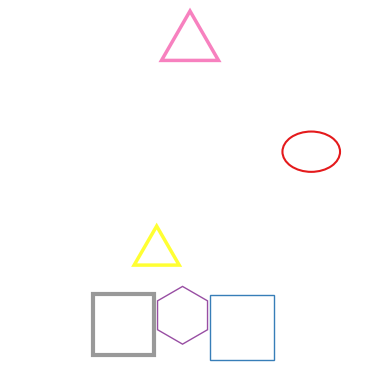[{"shape": "oval", "thickness": 1.5, "radius": 0.37, "center": [0.808, 0.606]}, {"shape": "square", "thickness": 1, "radius": 0.42, "center": [0.628, 0.149]}, {"shape": "hexagon", "thickness": 1, "radius": 0.37, "center": [0.474, 0.181]}, {"shape": "triangle", "thickness": 2.5, "radius": 0.34, "center": [0.407, 0.345]}, {"shape": "triangle", "thickness": 2.5, "radius": 0.43, "center": [0.494, 0.886]}, {"shape": "square", "thickness": 3, "radius": 0.4, "center": [0.321, 0.157]}]